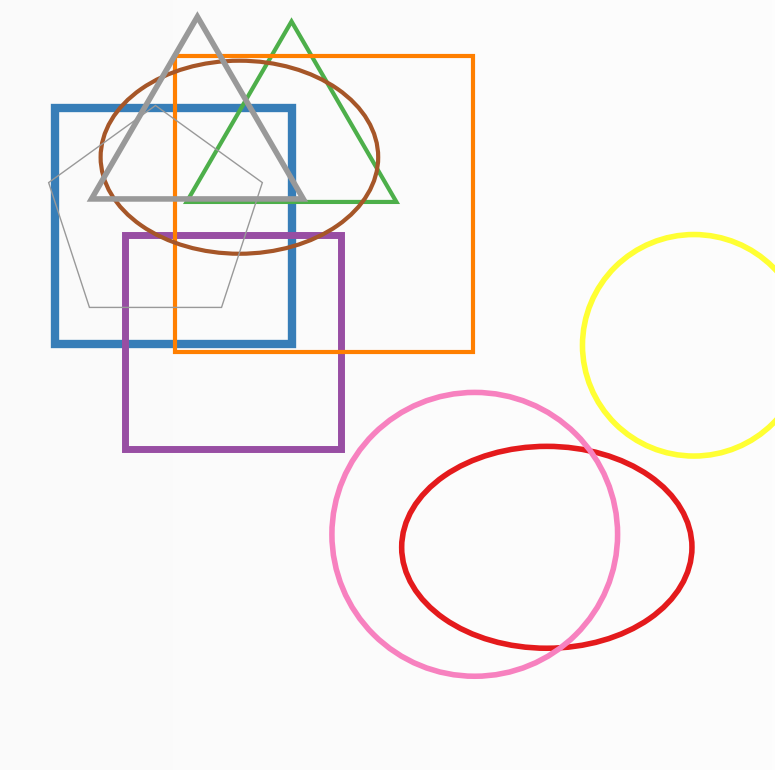[{"shape": "oval", "thickness": 2, "radius": 0.94, "center": [0.706, 0.289]}, {"shape": "square", "thickness": 3, "radius": 0.77, "center": [0.224, 0.707]}, {"shape": "triangle", "thickness": 1.5, "radius": 0.78, "center": [0.376, 0.816]}, {"shape": "square", "thickness": 2.5, "radius": 0.7, "center": [0.301, 0.556]}, {"shape": "square", "thickness": 1.5, "radius": 0.96, "center": [0.418, 0.735]}, {"shape": "circle", "thickness": 2, "radius": 0.72, "center": [0.895, 0.552]}, {"shape": "oval", "thickness": 1.5, "radius": 0.9, "center": [0.309, 0.796]}, {"shape": "circle", "thickness": 2, "radius": 0.92, "center": [0.613, 0.306]}, {"shape": "pentagon", "thickness": 0.5, "radius": 0.72, "center": [0.201, 0.718]}, {"shape": "triangle", "thickness": 2, "radius": 0.79, "center": [0.255, 0.821]}]